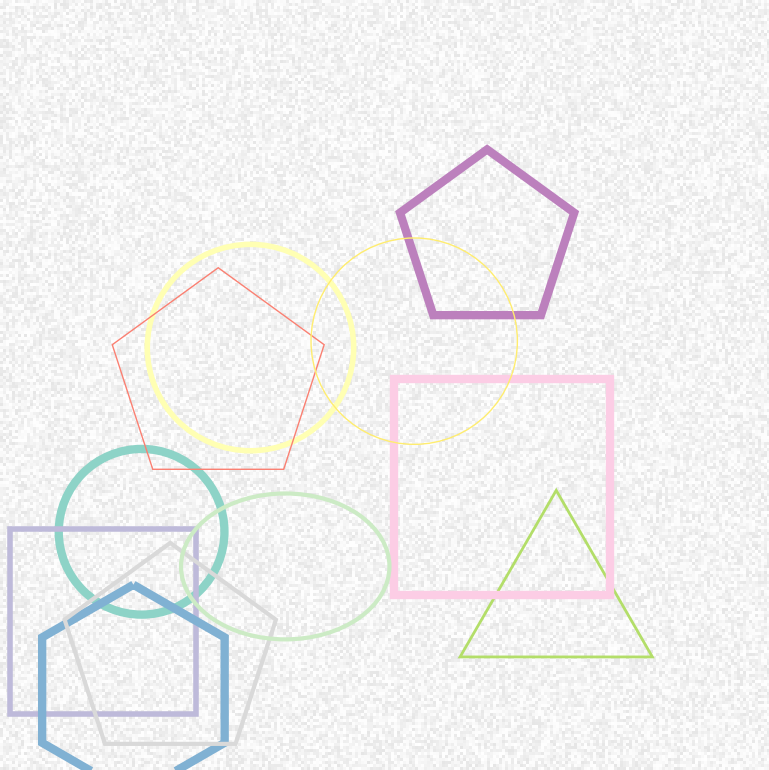[{"shape": "circle", "thickness": 3, "radius": 0.54, "center": [0.184, 0.309]}, {"shape": "circle", "thickness": 2, "radius": 0.67, "center": [0.325, 0.549]}, {"shape": "square", "thickness": 2, "radius": 0.6, "center": [0.134, 0.193]}, {"shape": "pentagon", "thickness": 0.5, "radius": 0.72, "center": [0.283, 0.508]}, {"shape": "hexagon", "thickness": 3, "radius": 0.68, "center": [0.173, 0.104]}, {"shape": "triangle", "thickness": 1, "radius": 0.72, "center": [0.722, 0.219]}, {"shape": "square", "thickness": 3, "radius": 0.7, "center": [0.652, 0.368]}, {"shape": "pentagon", "thickness": 1.5, "radius": 0.72, "center": [0.221, 0.151]}, {"shape": "pentagon", "thickness": 3, "radius": 0.59, "center": [0.633, 0.687]}, {"shape": "oval", "thickness": 1.5, "radius": 0.68, "center": [0.37, 0.264]}, {"shape": "circle", "thickness": 0.5, "radius": 0.67, "center": [0.538, 0.557]}]